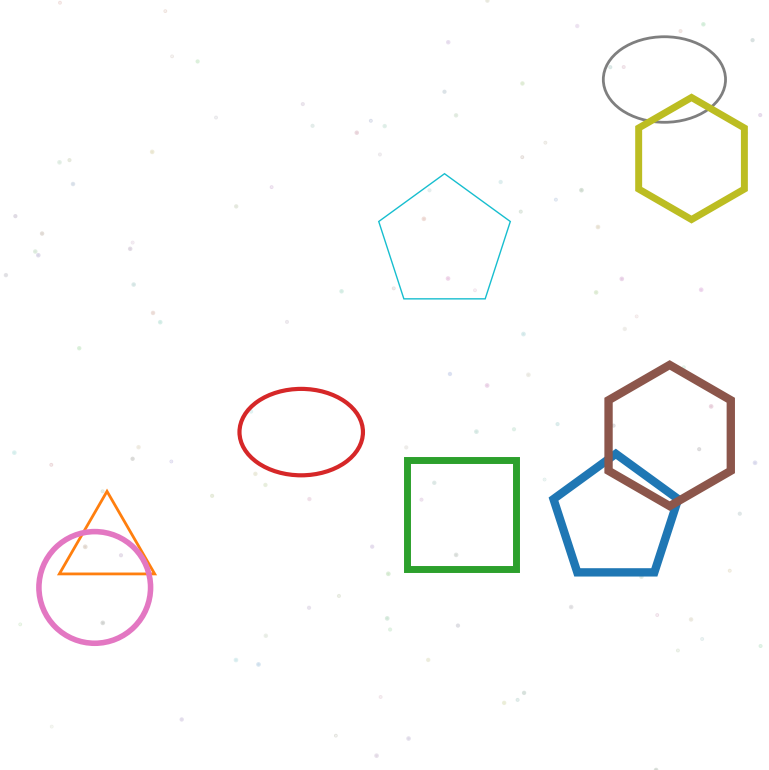[{"shape": "pentagon", "thickness": 3, "radius": 0.43, "center": [0.8, 0.326]}, {"shape": "triangle", "thickness": 1, "radius": 0.36, "center": [0.139, 0.29]}, {"shape": "square", "thickness": 2.5, "radius": 0.36, "center": [0.6, 0.332]}, {"shape": "oval", "thickness": 1.5, "radius": 0.4, "center": [0.391, 0.439]}, {"shape": "hexagon", "thickness": 3, "radius": 0.46, "center": [0.87, 0.434]}, {"shape": "circle", "thickness": 2, "radius": 0.36, "center": [0.123, 0.237]}, {"shape": "oval", "thickness": 1, "radius": 0.4, "center": [0.863, 0.897]}, {"shape": "hexagon", "thickness": 2.5, "radius": 0.4, "center": [0.898, 0.794]}, {"shape": "pentagon", "thickness": 0.5, "radius": 0.45, "center": [0.577, 0.685]}]